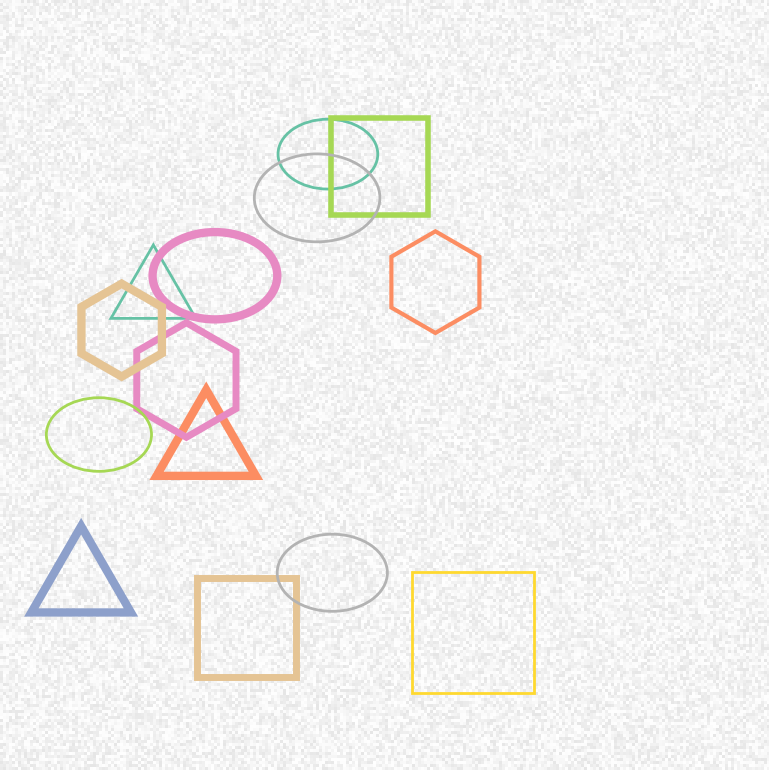[{"shape": "oval", "thickness": 1, "radius": 0.32, "center": [0.426, 0.8]}, {"shape": "triangle", "thickness": 1, "radius": 0.32, "center": [0.199, 0.618]}, {"shape": "hexagon", "thickness": 1.5, "radius": 0.33, "center": [0.565, 0.634]}, {"shape": "triangle", "thickness": 3, "radius": 0.37, "center": [0.268, 0.419]}, {"shape": "triangle", "thickness": 3, "radius": 0.37, "center": [0.105, 0.242]}, {"shape": "hexagon", "thickness": 2.5, "radius": 0.37, "center": [0.242, 0.506]}, {"shape": "oval", "thickness": 3, "radius": 0.4, "center": [0.279, 0.642]}, {"shape": "oval", "thickness": 1, "radius": 0.34, "center": [0.128, 0.436]}, {"shape": "square", "thickness": 2, "radius": 0.31, "center": [0.493, 0.784]}, {"shape": "square", "thickness": 1, "radius": 0.39, "center": [0.614, 0.178]}, {"shape": "hexagon", "thickness": 3, "radius": 0.3, "center": [0.158, 0.571]}, {"shape": "square", "thickness": 2.5, "radius": 0.32, "center": [0.32, 0.185]}, {"shape": "oval", "thickness": 1, "radius": 0.41, "center": [0.412, 0.743]}, {"shape": "oval", "thickness": 1, "radius": 0.36, "center": [0.432, 0.256]}]